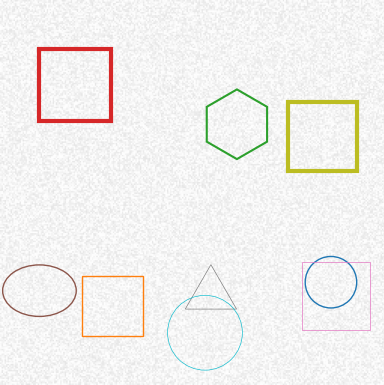[{"shape": "circle", "thickness": 1, "radius": 0.33, "center": [0.86, 0.267]}, {"shape": "square", "thickness": 1, "radius": 0.39, "center": [0.292, 0.205]}, {"shape": "hexagon", "thickness": 1.5, "radius": 0.45, "center": [0.615, 0.677]}, {"shape": "square", "thickness": 3, "radius": 0.46, "center": [0.195, 0.78]}, {"shape": "oval", "thickness": 1, "radius": 0.48, "center": [0.102, 0.245]}, {"shape": "square", "thickness": 0.5, "radius": 0.44, "center": [0.872, 0.231]}, {"shape": "triangle", "thickness": 0.5, "radius": 0.38, "center": [0.548, 0.236]}, {"shape": "square", "thickness": 3, "radius": 0.45, "center": [0.837, 0.646]}, {"shape": "circle", "thickness": 0.5, "radius": 0.49, "center": [0.532, 0.136]}]